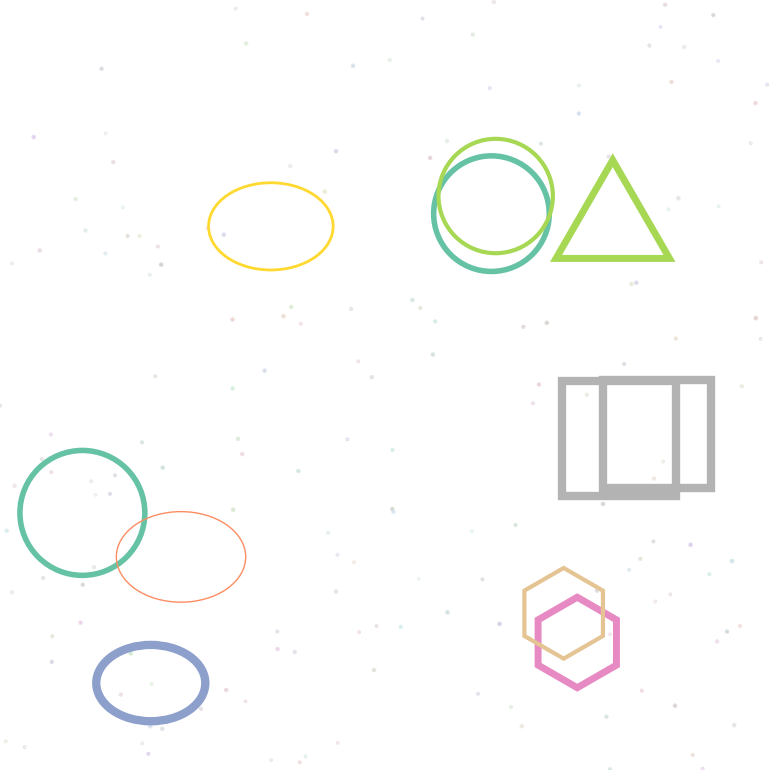[{"shape": "circle", "thickness": 2, "radius": 0.41, "center": [0.107, 0.334]}, {"shape": "circle", "thickness": 2, "radius": 0.38, "center": [0.638, 0.723]}, {"shape": "oval", "thickness": 0.5, "radius": 0.42, "center": [0.235, 0.277]}, {"shape": "oval", "thickness": 3, "radius": 0.35, "center": [0.196, 0.113]}, {"shape": "hexagon", "thickness": 2.5, "radius": 0.29, "center": [0.75, 0.166]}, {"shape": "triangle", "thickness": 2.5, "radius": 0.43, "center": [0.796, 0.707]}, {"shape": "circle", "thickness": 1.5, "radius": 0.37, "center": [0.644, 0.745]}, {"shape": "oval", "thickness": 1, "radius": 0.4, "center": [0.352, 0.706]}, {"shape": "hexagon", "thickness": 1.5, "radius": 0.29, "center": [0.732, 0.203]}, {"shape": "square", "thickness": 3, "radius": 0.35, "center": [0.853, 0.437]}, {"shape": "square", "thickness": 3, "radius": 0.37, "center": [0.804, 0.431]}]